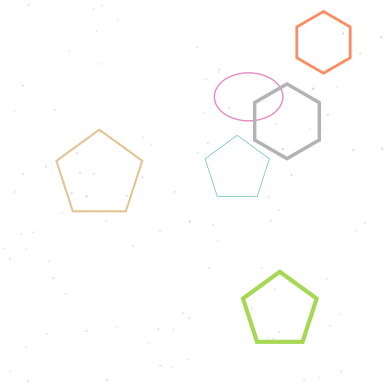[{"shape": "pentagon", "thickness": 0.5, "radius": 0.44, "center": [0.616, 0.561]}, {"shape": "hexagon", "thickness": 2, "radius": 0.4, "center": [0.84, 0.89]}, {"shape": "oval", "thickness": 1, "radius": 0.45, "center": [0.646, 0.748]}, {"shape": "pentagon", "thickness": 3, "radius": 0.5, "center": [0.727, 0.193]}, {"shape": "pentagon", "thickness": 1.5, "radius": 0.59, "center": [0.258, 0.546]}, {"shape": "hexagon", "thickness": 2.5, "radius": 0.48, "center": [0.745, 0.685]}]